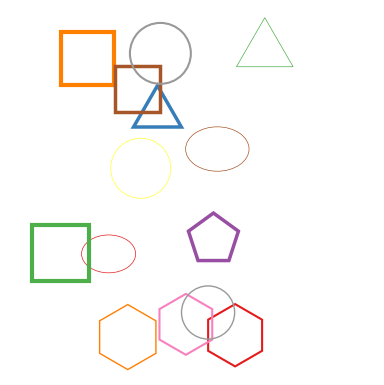[{"shape": "oval", "thickness": 0.5, "radius": 0.35, "center": [0.282, 0.341]}, {"shape": "hexagon", "thickness": 1.5, "radius": 0.4, "center": [0.611, 0.129]}, {"shape": "triangle", "thickness": 2.5, "radius": 0.36, "center": [0.409, 0.706]}, {"shape": "square", "thickness": 3, "radius": 0.37, "center": [0.157, 0.343]}, {"shape": "triangle", "thickness": 0.5, "radius": 0.42, "center": [0.688, 0.869]}, {"shape": "pentagon", "thickness": 2.5, "radius": 0.34, "center": [0.554, 0.378]}, {"shape": "hexagon", "thickness": 1, "radius": 0.42, "center": [0.332, 0.124]}, {"shape": "square", "thickness": 3, "radius": 0.35, "center": [0.228, 0.848]}, {"shape": "circle", "thickness": 0.5, "radius": 0.39, "center": [0.366, 0.563]}, {"shape": "square", "thickness": 2.5, "radius": 0.3, "center": [0.357, 0.768]}, {"shape": "oval", "thickness": 0.5, "radius": 0.41, "center": [0.564, 0.613]}, {"shape": "hexagon", "thickness": 1.5, "radius": 0.4, "center": [0.483, 0.158]}, {"shape": "circle", "thickness": 1, "radius": 0.35, "center": [0.54, 0.188]}, {"shape": "circle", "thickness": 1.5, "radius": 0.4, "center": [0.417, 0.861]}]